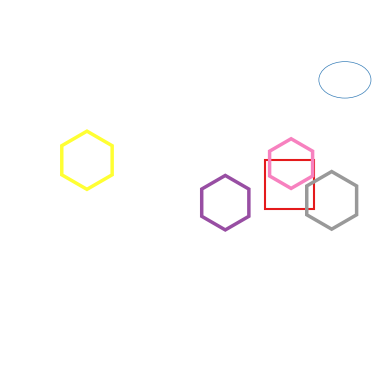[{"shape": "square", "thickness": 1.5, "radius": 0.32, "center": [0.752, 0.521]}, {"shape": "oval", "thickness": 0.5, "radius": 0.34, "center": [0.896, 0.793]}, {"shape": "hexagon", "thickness": 2.5, "radius": 0.35, "center": [0.585, 0.474]}, {"shape": "hexagon", "thickness": 2.5, "radius": 0.38, "center": [0.226, 0.584]}, {"shape": "hexagon", "thickness": 2.5, "radius": 0.32, "center": [0.756, 0.575]}, {"shape": "hexagon", "thickness": 2.5, "radius": 0.37, "center": [0.862, 0.48]}]